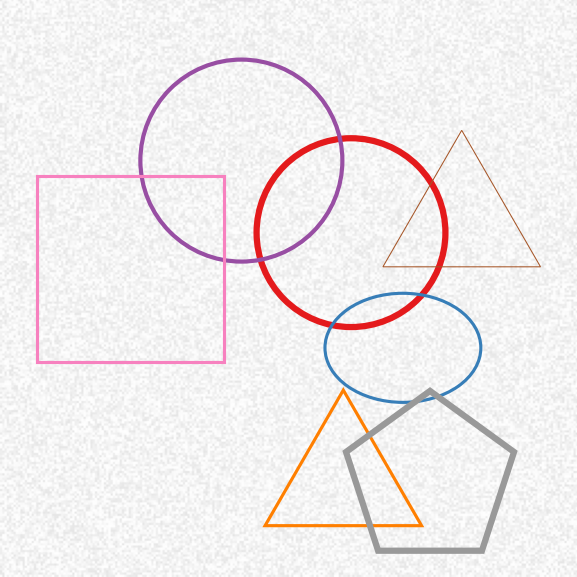[{"shape": "circle", "thickness": 3, "radius": 0.82, "center": [0.608, 0.596]}, {"shape": "oval", "thickness": 1.5, "radius": 0.67, "center": [0.698, 0.397]}, {"shape": "circle", "thickness": 2, "radius": 0.87, "center": [0.418, 0.721]}, {"shape": "triangle", "thickness": 1.5, "radius": 0.78, "center": [0.594, 0.167]}, {"shape": "triangle", "thickness": 0.5, "radius": 0.79, "center": [0.799, 0.616]}, {"shape": "square", "thickness": 1.5, "radius": 0.81, "center": [0.226, 0.534]}, {"shape": "pentagon", "thickness": 3, "radius": 0.76, "center": [0.745, 0.169]}]